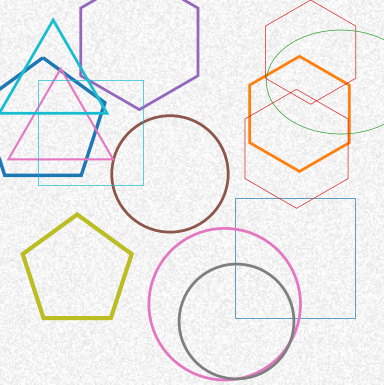[{"shape": "square", "thickness": 0.5, "radius": 0.78, "center": [0.766, 0.329]}, {"shape": "pentagon", "thickness": 2.5, "radius": 0.84, "center": [0.112, 0.681]}, {"shape": "hexagon", "thickness": 2, "radius": 0.75, "center": [0.778, 0.704]}, {"shape": "oval", "thickness": 0.5, "radius": 0.96, "center": [0.885, 0.787]}, {"shape": "hexagon", "thickness": 0.5, "radius": 0.68, "center": [0.807, 0.865]}, {"shape": "hexagon", "thickness": 0.5, "radius": 0.77, "center": [0.77, 0.614]}, {"shape": "hexagon", "thickness": 2, "radius": 0.88, "center": [0.362, 0.891]}, {"shape": "circle", "thickness": 2, "radius": 0.76, "center": [0.441, 0.548]}, {"shape": "circle", "thickness": 2, "radius": 0.98, "center": [0.584, 0.21]}, {"shape": "triangle", "thickness": 1.5, "radius": 0.79, "center": [0.158, 0.665]}, {"shape": "circle", "thickness": 2, "radius": 0.75, "center": [0.614, 0.165]}, {"shape": "pentagon", "thickness": 3, "radius": 0.74, "center": [0.201, 0.294]}, {"shape": "square", "thickness": 0.5, "radius": 0.68, "center": [0.234, 0.655]}, {"shape": "triangle", "thickness": 2, "radius": 0.81, "center": [0.138, 0.786]}]